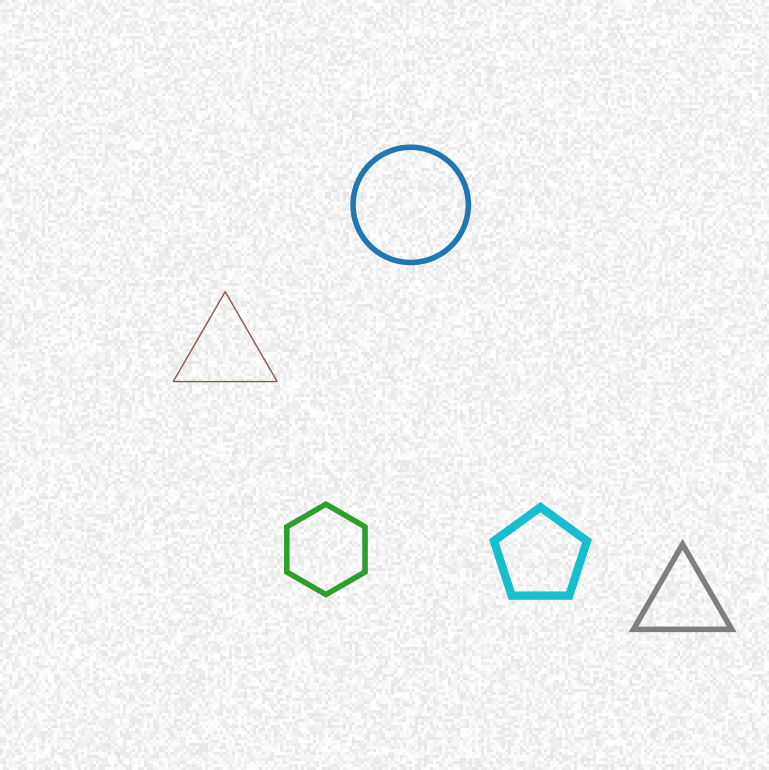[{"shape": "circle", "thickness": 2, "radius": 0.37, "center": [0.533, 0.734]}, {"shape": "hexagon", "thickness": 2, "radius": 0.29, "center": [0.423, 0.286]}, {"shape": "triangle", "thickness": 0.5, "radius": 0.39, "center": [0.292, 0.543]}, {"shape": "triangle", "thickness": 2, "radius": 0.37, "center": [0.886, 0.219]}, {"shape": "pentagon", "thickness": 3, "radius": 0.32, "center": [0.702, 0.278]}]